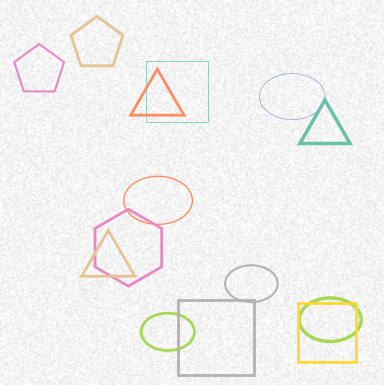[{"shape": "triangle", "thickness": 2.5, "radius": 0.38, "center": [0.844, 0.665]}, {"shape": "square", "thickness": 0.5, "radius": 0.4, "center": [0.46, 0.763]}, {"shape": "oval", "thickness": 1, "radius": 0.45, "center": [0.411, 0.48]}, {"shape": "triangle", "thickness": 2, "radius": 0.4, "center": [0.409, 0.741]}, {"shape": "oval", "thickness": 0.5, "radius": 0.43, "center": [0.759, 0.749]}, {"shape": "hexagon", "thickness": 2, "radius": 0.5, "center": [0.333, 0.357]}, {"shape": "pentagon", "thickness": 1.5, "radius": 0.34, "center": [0.102, 0.818]}, {"shape": "oval", "thickness": 2.5, "radius": 0.4, "center": [0.858, 0.17]}, {"shape": "oval", "thickness": 2, "radius": 0.35, "center": [0.436, 0.138]}, {"shape": "square", "thickness": 2, "radius": 0.38, "center": [0.849, 0.137]}, {"shape": "triangle", "thickness": 2, "radius": 0.4, "center": [0.281, 0.322]}, {"shape": "pentagon", "thickness": 2, "radius": 0.35, "center": [0.252, 0.887]}, {"shape": "oval", "thickness": 1.5, "radius": 0.34, "center": [0.653, 0.263]}, {"shape": "square", "thickness": 2, "radius": 0.49, "center": [0.562, 0.123]}]